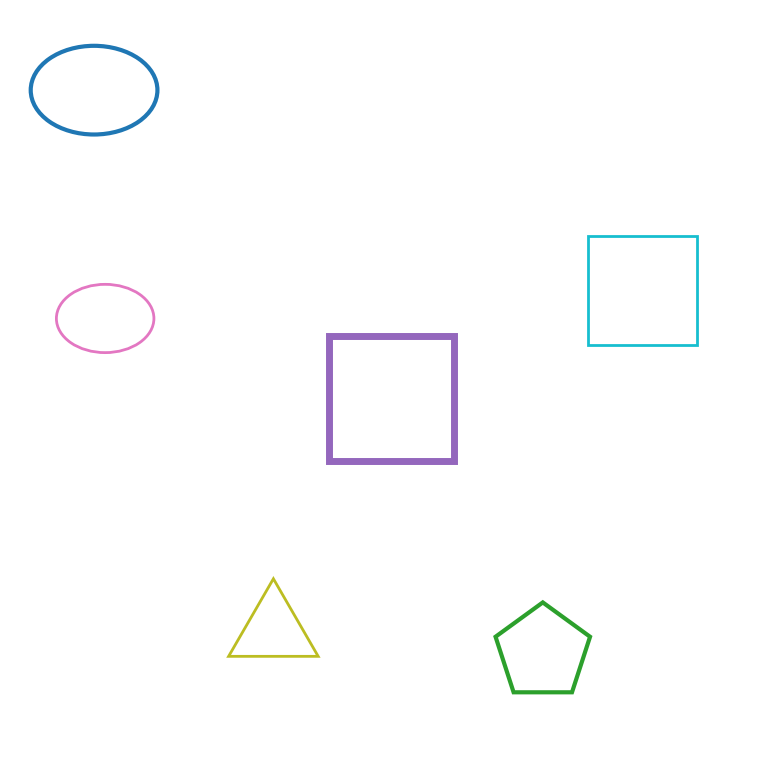[{"shape": "oval", "thickness": 1.5, "radius": 0.41, "center": [0.122, 0.883]}, {"shape": "pentagon", "thickness": 1.5, "radius": 0.32, "center": [0.705, 0.153]}, {"shape": "square", "thickness": 2.5, "radius": 0.41, "center": [0.508, 0.482]}, {"shape": "oval", "thickness": 1, "radius": 0.32, "center": [0.137, 0.586]}, {"shape": "triangle", "thickness": 1, "radius": 0.34, "center": [0.355, 0.181]}, {"shape": "square", "thickness": 1, "radius": 0.35, "center": [0.835, 0.623]}]